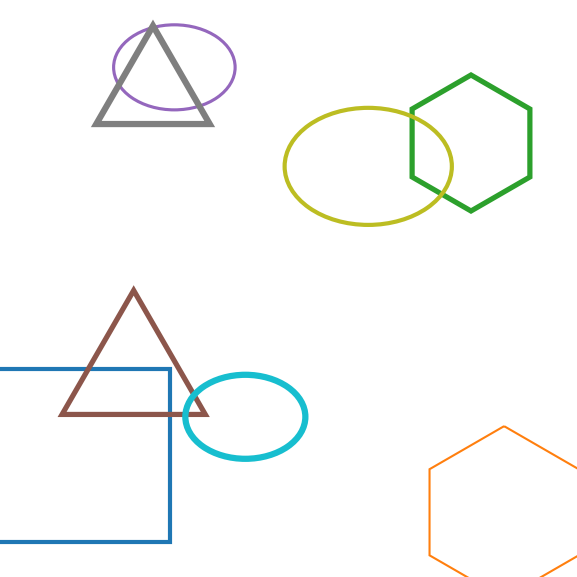[{"shape": "square", "thickness": 2, "radius": 0.75, "center": [0.144, 0.21]}, {"shape": "hexagon", "thickness": 1, "radius": 0.75, "center": [0.873, 0.112]}, {"shape": "hexagon", "thickness": 2.5, "radius": 0.59, "center": [0.816, 0.752]}, {"shape": "oval", "thickness": 1.5, "radius": 0.53, "center": [0.302, 0.883]}, {"shape": "triangle", "thickness": 2.5, "radius": 0.72, "center": [0.231, 0.353]}, {"shape": "triangle", "thickness": 3, "radius": 0.57, "center": [0.265, 0.841]}, {"shape": "oval", "thickness": 2, "radius": 0.72, "center": [0.638, 0.711]}, {"shape": "oval", "thickness": 3, "radius": 0.52, "center": [0.425, 0.277]}]